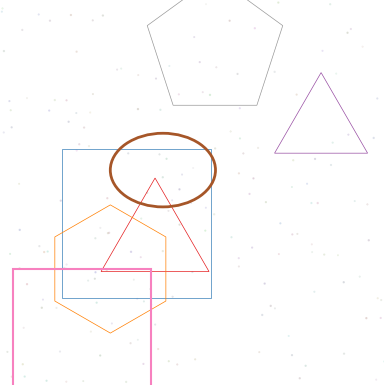[{"shape": "triangle", "thickness": 0.5, "radius": 0.81, "center": [0.403, 0.376]}, {"shape": "square", "thickness": 0.5, "radius": 0.97, "center": [0.355, 0.419]}, {"shape": "triangle", "thickness": 0.5, "radius": 0.7, "center": [0.834, 0.672]}, {"shape": "hexagon", "thickness": 0.5, "radius": 0.83, "center": [0.287, 0.301]}, {"shape": "oval", "thickness": 2, "radius": 0.68, "center": [0.423, 0.558]}, {"shape": "square", "thickness": 1.5, "radius": 0.9, "center": [0.213, 0.122]}, {"shape": "pentagon", "thickness": 0.5, "radius": 0.93, "center": [0.558, 0.876]}]